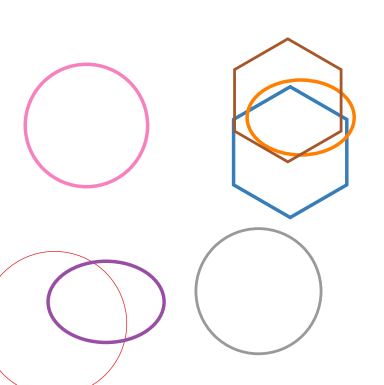[{"shape": "circle", "thickness": 0.5, "radius": 0.94, "center": [0.142, 0.16]}, {"shape": "hexagon", "thickness": 2.5, "radius": 0.85, "center": [0.754, 0.605]}, {"shape": "oval", "thickness": 2.5, "radius": 0.75, "center": [0.276, 0.216]}, {"shape": "oval", "thickness": 2.5, "radius": 0.7, "center": [0.781, 0.695]}, {"shape": "hexagon", "thickness": 2, "radius": 0.8, "center": [0.748, 0.739]}, {"shape": "circle", "thickness": 2.5, "radius": 0.79, "center": [0.225, 0.674]}, {"shape": "circle", "thickness": 2, "radius": 0.81, "center": [0.671, 0.244]}]